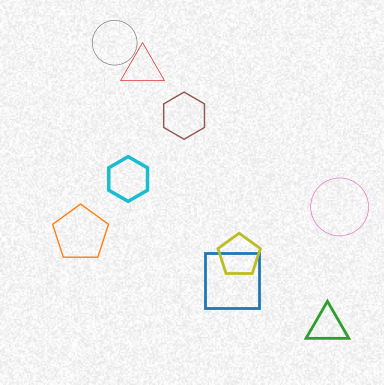[{"shape": "square", "thickness": 2, "radius": 0.35, "center": [0.603, 0.272]}, {"shape": "pentagon", "thickness": 1, "radius": 0.38, "center": [0.209, 0.394]}, {"shape": "triangle", "thickness": 2, "radius": 0.32, "center": [0.851, 0.153]}, {"shape": "triangle", "thickness": 0.5, "radius": 0.33, "center": [0.37, 0.823]}, {"shape": "hexagon", "thickness": 1, "radius": 0.31, "center": [0.478, 0.7]}, {"shape": "circle", "thickness": 0.5, "radius": 0.38, "center": [0.882, 0.463]}, {"shape": "circle", "thickness": 0.5, "radius": 0.29, "center": [0.298, 0.889]}, {"shape": "pentagon", "thickness": 2, "radius": 0.29, "center": [0.621, 0.336]}, {"shape": "hexagon", "thickness": 2.5, "radius": 0.29, "center": [0.333, 0.535]}]